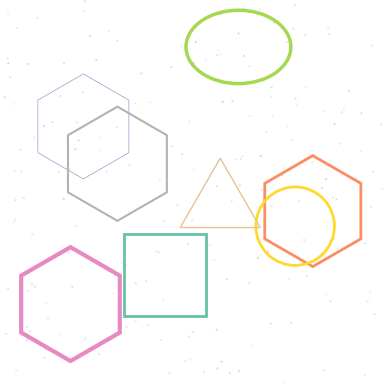[{"shape": "square", "thickness": 2, "radius": 0.53, "center": [0.429, 0.286]}, {"shape": "hexagon", "thickness": 2, "radius": 0.72, "center": [0.812, 0.452]}, {"shape": "hexagon", "thickness": 0.5, "radius": 0.68, "center": [0.217, 0.672]}, {"shape": "hexagon", "thickness": 3, "radius": 0.74, "center": [0.183, 0.21]}, {"shape": "oval", "thickness": 2.5, "radius": 0.68, "center": [0.619, 0.878]}, {"shape": "circle", "thickness": 2, "radius": 0.51, "center": [0.767, 0.413]}, {"shape": "triangle", "thickness": 1, "radius": 0.6, "center": [0.572, 0.469]}, {"shape": "hexagon", "thickness": 1.5, "radius": 0.74, "center": [0.305, 0.575]}]